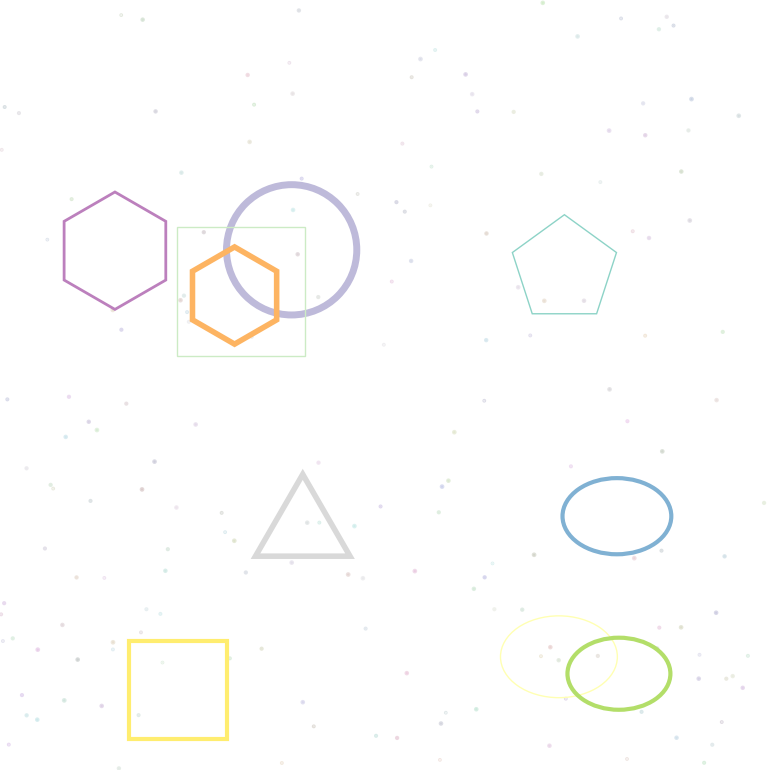[{"shape": "pentagon", "thickness": 0.5, "radius": 0.36, "center": [0.733, 0.65]}, {"shape": "oval", "thickness": 0.5, "radius": 0.38, "center": [0.726, 0.147]}, {"shape": "circle", "thickness": 2.5, "radius": 0.42, "center": [0.379, 0.676]}, {"shape": "oval", "thickness": 1.5, "radius": 0.35, "center": [0.801, 0.33]}, {"shape": "hexagon", "thickness": 2, "radius": 0.32, "center": [0.305, 0.616]}, {"shape": "oval", "thickness": 1.5, "radius": 0.33, "center": [0.804, 0.125]}, {"shape": "triangle", "thickness": 2, "radius": 0.35, "center": [0.393, 0.313]}, {"shape": "hexagon", "thickness": 1, "radius": 0.38, "center": [0.149, 0.674]}, {"shape": "square", "thickness": 0.5, "radius": 0.42, "center": [0.313, 0.622]}, {"shape": "square", "thickness": 1.5, "radius": 0.32, "center": [0.231, 0.104]}]